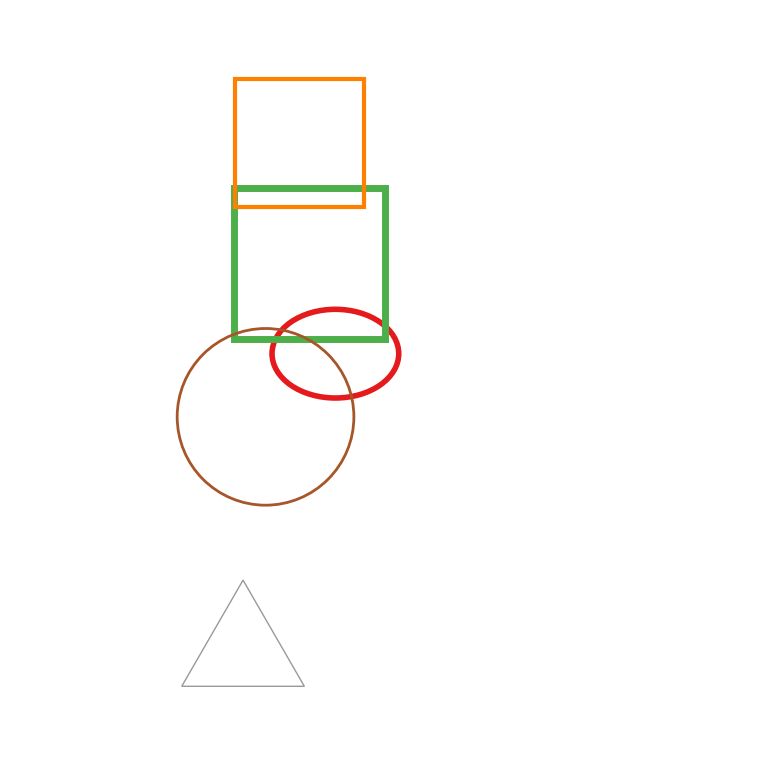[{"shape": "oval", "thickness": 2, "radius": 0.41, "center": [0.436, 0.541]}, {"shape": "square", "thickness": 2.5, "radius": 0.49, "center": [0.402, 0.658]}, {"shape": "square", "thickness": 1.5, "radius": 0.42, "center": [0.389, 0.814]}, {"shape": "circle", "thickness": 1, "radius": 0.57, "center": [0.345, 0.459]}, {"shape": "triangle", "thickness": 0.5, "radius": 0.46, "center": [0.316, 0.155]}]